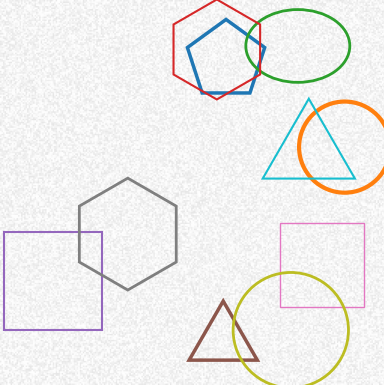[{"shape": "pentagon", "thickness": 2.5, "radius": 0.53, "center": [0.587, 0.844]}, {"shape": "circle", "thickness": 3, "radius": 0.59, "center": [0.895, 0.618]}, {"shape": "oval", "thickness": 2, "radius": 0.68, "center": [0.774, 0.881]}, {"shape": "hexagon", "thickness": 1.5, "radius": 0.65, "center": [0.563, 0.872]}, {"shape": "square", "thickness": 1.5, "radius": 0.64, "center": [0.138, 0.27]}, {"shape": "triangle", "thickness": 2.5, "radius": 0.51, "center": [0.58, 0.116]}, {"shape": "square", "thickness": 1, "radius": 0.55, "center": [0.837, 0.312]}, {"shape": "hexagon", "thickness": 2, "radius": 0.73, "center": [0.332, 0.392]}, {"shape": "circle", "thickness": 2, "radius": 0.75, "center": [0.755, 0.143]}, {"shape": "triangle", "thickness": 1.5, "radius": 0.69, "center": [0.802, 0.605]}]